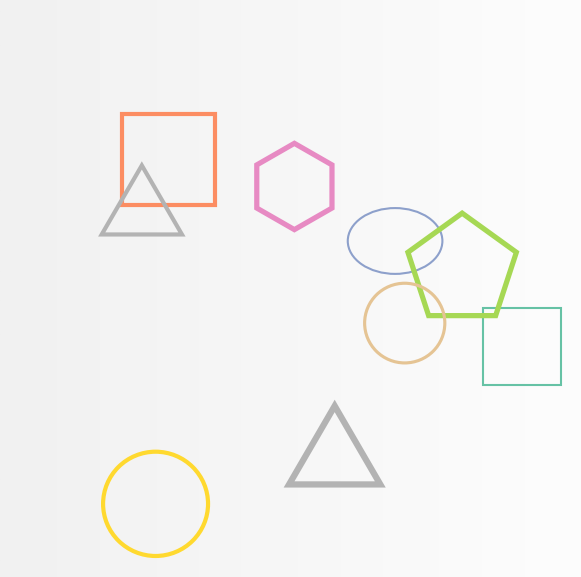[{"shape": "square", "thickness": 1, "radius": 0.33, "center": [0.898, 0.399]}, {"shape": "square", "thickness": 2, "radius": 0.4, "center": [0.29, 0.723]}, {"shape": "oval", "thickness": 1, "radius": 0.41, "center": [0.68, 0.582]}, {"shape": "hexagon", "thickness": 2.5, "radius": 0.37, "center": [0.506, 0.676]}, {"shape": "pentagon", "thickness": 2.5, "radius": 0.49, "center": [0.795, 0.532]}, {"shape": "circle", "thickness": 2, "radius": 0.45, "center": [0.268, 0.127]}, {"shape": "circle", "thickness": 1.5, "radius": 0.34, "center": [0.696, 0.44]}, {"shape": "triangle", "thickness": 3, "radius": 0.45, "center": [0.576, 0.206]}, {"shape": "triangle", "thickness": 2, "radius": 0.4, "center": [0.244, 0.633]}]